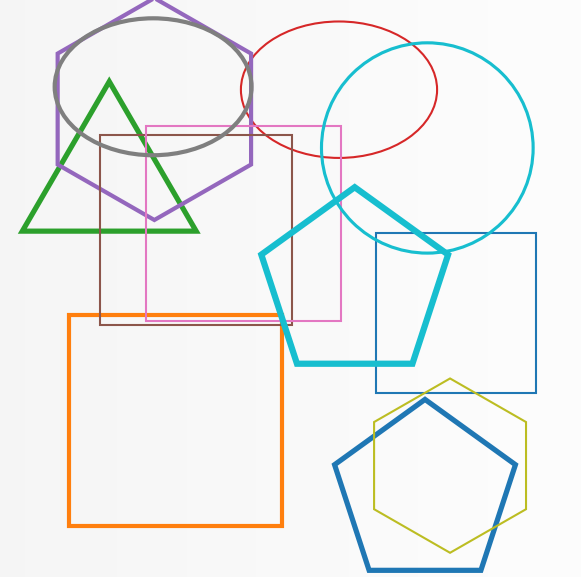[{"shape": "pentagon", "thickness": 2.5, "radius": 0.82, "center": [0.731, 0.144]}, {"shape": "square", "thickness": 1, "radius": 0.69, "center": [0.784, 0.457]}, {"shape": "square", "thickness": 2, "radius": 0.91, "center": [0.302, 0.271]}, {"shape": "triangle", "thickness": 2.5, "radius": 0.86, "center": [0.188, 0.685]}, {"shape": "oval", "thickness": 1, "radius": 0.84, "center": [0.583, 0.844]}, {"shape": "hexagon", "thickness": 2, "radius": 0.96, "center": [0.266, 0.81]}, {"shape": "square", "thickness": 1, "radius": 0.82, "center": [0.337, 0.601]}, {"shape": "square", "thickness": 1, "radius": 0.84, "center": [0.419, 0.612]}, {"shape": "oval", "thickness": 2, "radius": 0.85, "center": [0.263, 0.849]}, {"shape": "hexagon", "thickness": 1, "radius": 0.75, "center": [0.774, 0.193]}, {"shape": "pentagon", "thickness": 3, "radius": 0.84, "center": [0.61, 0.506]}, {"shape": "circle", "thickness": 1.5, "radius": 0.91, "center": [0.735, 0.743]}]